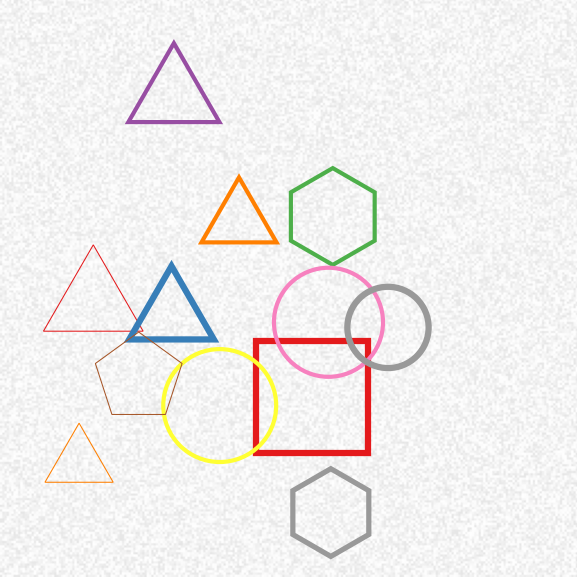[{"shape": "square", "thickness": 3, "radius": 0.48, "center": [0.54, 0.312]}, {"shape": "triangle", "thickness": 0.5, "radius": 0.5, "center": [0.162, 0.475]}, {"shape": "triangle", "thickness": 3, "radius": 0.42, "center": [0.297, 0.454]}, {"shape": "hexagon", "thickness": 2, "radius": 0.42, "center": [0.576, 0.624]}, {"shape": "triangle", "thickness": 2, "radius": 0.46, "center": [0.301, 0.833]}, {"shape": "triangle", "thickness": 0.5, "radius": 0.34, "center": [0.137, 0.198]}, {"shape": "triangle", "thickness": 2, "radius": 0.38, "center": [0.414, 0.617]}, {"shape": "circle", "thickness": 2, "radius": 0.49, "center": [0.38, 0.297]}, {"shape": "pentagon", "thickness": 0.5, "radius": 0.39, "center": [0.24, 0.345]}, {"shape": "circle", "thickness": 2, "radius": 0.47, "center": [0.569, 0.441]}, {"shape": "circle", "thickness": 3, "radius": 0.35, "center": [0.672, 0.432]}, {"shape": "hexagon", "thickness": 2.5, "radius": 0.38, "center": [0.573, 0.112]}]